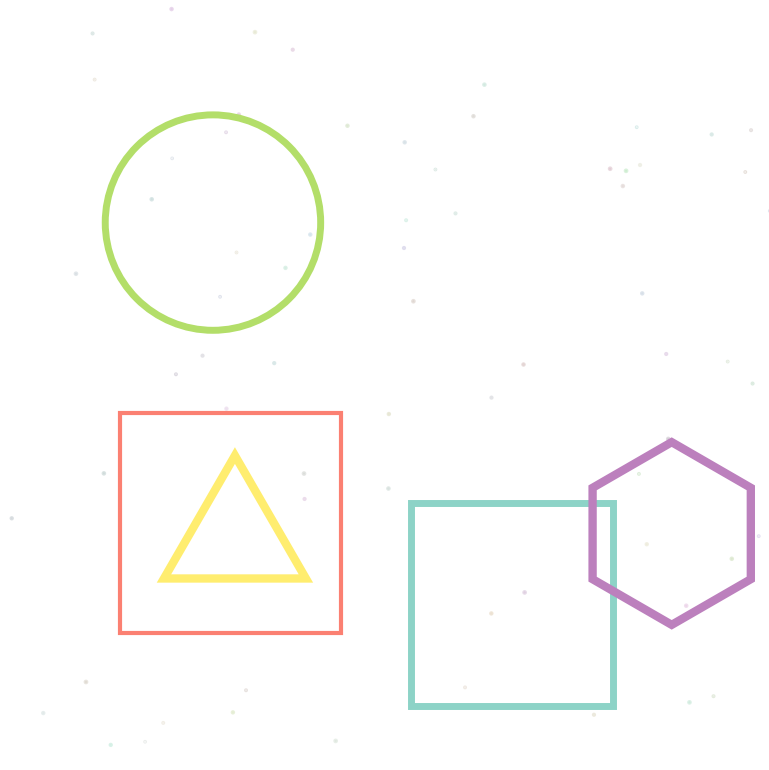[{"shape": "square", "thickness": 2.5, "radius": 0.66, "center": [0.665, 0.215]}, {"shape": "square", "thickness": 1.5, "radius": 0.72, "center": [0.299, 0.321]}, {"shape": "circle", "thickness": 2.5, "radius": 0.7, "center": [0.277, 0.711]}, {"shape": "hexagon", "thickness": 3, "radius": 0.59, "center": [0.872, 0.307]}, {"shape": "triangle", "thickness": 3, "radius": 0.53, "center": [0.305, 0.302]}]